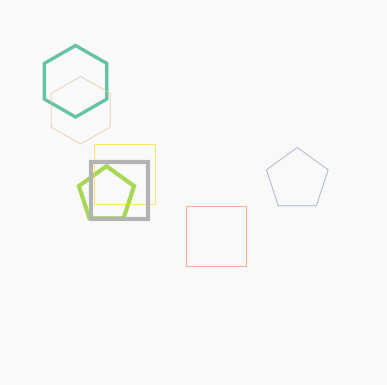[{"shape": "hexagon", "thickness": 2.5, "radius": 0.46, "center": [0.195, 0.789]}, {"shape": "square", "thickness": 0.5, "radius": 0.39, "center": [0.556, 0.387]}, {"shape": "pentagon", "thickness": 0.5, "radius": 0.42, "center": [0.767, 0.533]}, {"shape": "pentagon", "thickness": 3, "radius": 0.37, "center": [0.275, 0.494]}, {"shape": "square", "thickness": 0.5, "radius": 0.39, "center": [0.321, 0.548]}, {"shape": "hexagon", "thickness": 0.5, "radius": 0.44, "center": [0.208, 0.714]}, {"shape": "square", "thickness": 3, "radius": 0.37, "center": [0.308, 0.506]}]